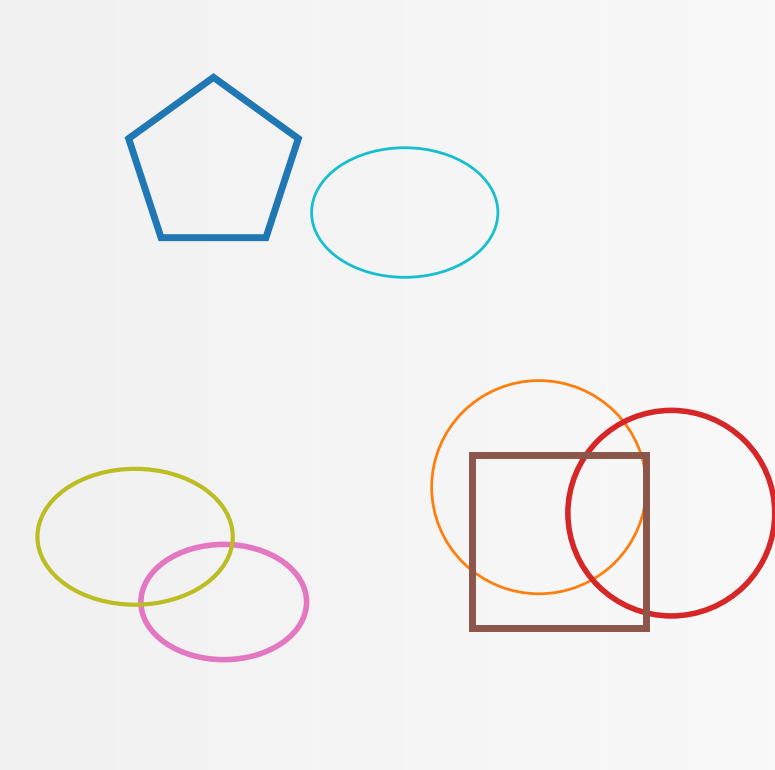[{"shape": "pentagon", "thickness": 2.5, "radius": 0.58, "center": [0.275, 0.784]}, {"shape": "circle", "thickness": 1, "radius": 0.69, "center": [0.695, 0.367]}, {"shape": "circle", "thickness": 2, "radius": 0.67, "center": [0.866, 0.334]}, {"shape": "square", "thickness": 2.5, "radius": 0.56, "center": [0.721, 0.296]}, {"shape": "oval", "thickness": 2, "radius": 0.53, "center": [0.289, 0.218]}, {"shape": "oval", "thickness": 1.5, "radius": 0.63, "center": [0.174, 0.303]}, {"shape": "oval", "thickness": 1, "radius": 0.6, "center": [0.522, 0.724]}]